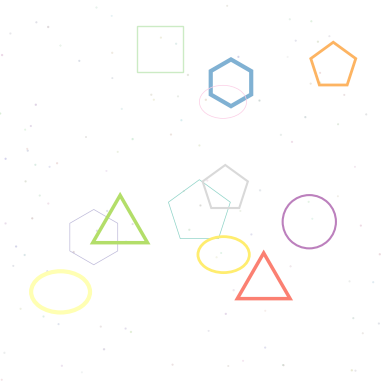[{"shape": "pentagon", "thickness": 0.5, "radius": 0.42, "center": [0.518, 0.449]}, {"shape": "oval", "thickness": 3, "radius": 0.38, "center": [0.157, 0.242]}, {"shape": "hexagon", "thickness": 0.5, "radius": 0.36, "center": [0.244, 0.384]}, {"shape": "triangle", "thickness": 2.5, "radius": 0.4, "center": [0.685, 0.264]}, {"shape": "hexagon", "thickness": 3, "radius": 0.3, "center": [0.6, 0.785]}, {"shape": "pentagon", "thickness": 2, "radius": 0.31, "center": [0.866, 0.829]}, {"shape": "triangle", "thickness": 2.5, "radius": 0.41, "center": [0.312, 0.411]}, {"shape": "oval", "thickness": 0.5, "radius": 0.31, "center": [0.579, 0.735]}, {"shape": "pentagon", "thickness": 1.5, "radius": 0.31, "center": [0.585, 0.51]}, {"shape": "circle", "thickness": 1.5, "radius": 0.35, "center": [0.803, 0.424]}, {"shape": "square", "thickness": 1, "radius": 0.3, "center": [0.415, 0.872]}, {"shape": "oval", "thickness": 2, "radius": 0.33, "center": [0.581, 0.339]}]